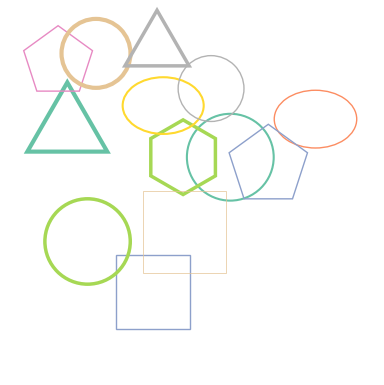[{"shape": "circle", "thickness": 1.5, "radius": 0.56, "center": [0.598, 0.592]}, {"shape": "triangle", "thickness": 3, "radius": 0.6, "center": [0.175, 0.666]}, {"shape": "oval", "thickness": 1, "radius": 0.54, "center": [0.819, 0.691]}, {"shape": "square", "thickness": 1, "radius": 0.48, "center": [0.397, 0.243]}, {"shape": "pentagon", "thickness": 1, "radius": 0.54, "center": [0.697, 0.57]}, {"shape": "pentagon", "thickness": 1, "radius": 0.47, "center": [0.151, 0.839]}, {"shape": "circle", "thickness": 2.5, "radius": 0.55, "center": [0.227, 0.373]}, {"shape": "hexagon", "thickness": 2.5, "radius": 0.48, "center": [0.476, 0.592]}, {"shape": "oval", "thickness": 1.5, "radius": 0.53, "center": [0.424, 0.726]}, {"shape": "circle", "thickness": 3, "radius": 0.45, "center": [0.249, 0.861]}, {"shape": "square", "thickness": 0.5, "radius": 0.53, "center": [0.479, 0.397]}, {"shape": "triangle", "thickness": 2.5, "radius": 0.48, "center": [0.408, 0.877]}, {"shape": "circle", "thickness": 1, "radius": 0.43, "center": [0.548, 0.77]}]